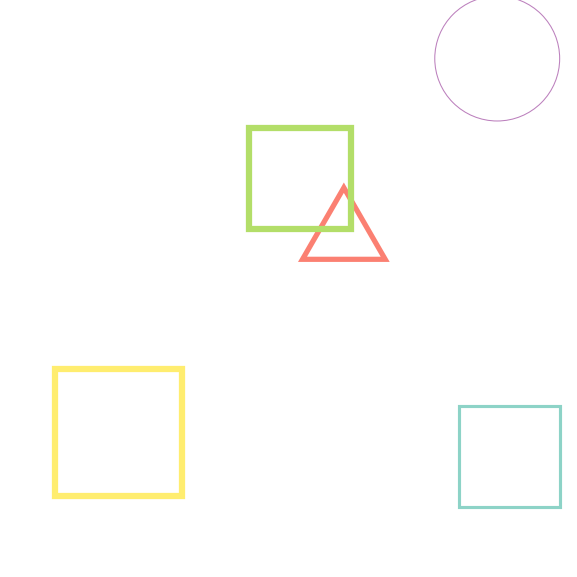[{"shape": "square", "thickness": 1.5, "radius": 0.44, "center": [0.882, 0.209]}, {"shape": "triangle", "thickness": 2.5, "radius": 0.41, "center": [0.595, 0.591]}, {"shape": "square", "thickness": 3, "radius": 0.44, "center": [0.52, 0.69]}, {"shape": "circle", "thickness": 0.5, "radius": 0.54, "center": [0.861, 0.898]}, {"shape": "square", "thickness": 3, "radius": 0.55, "center": [0.205, 0.251]}]